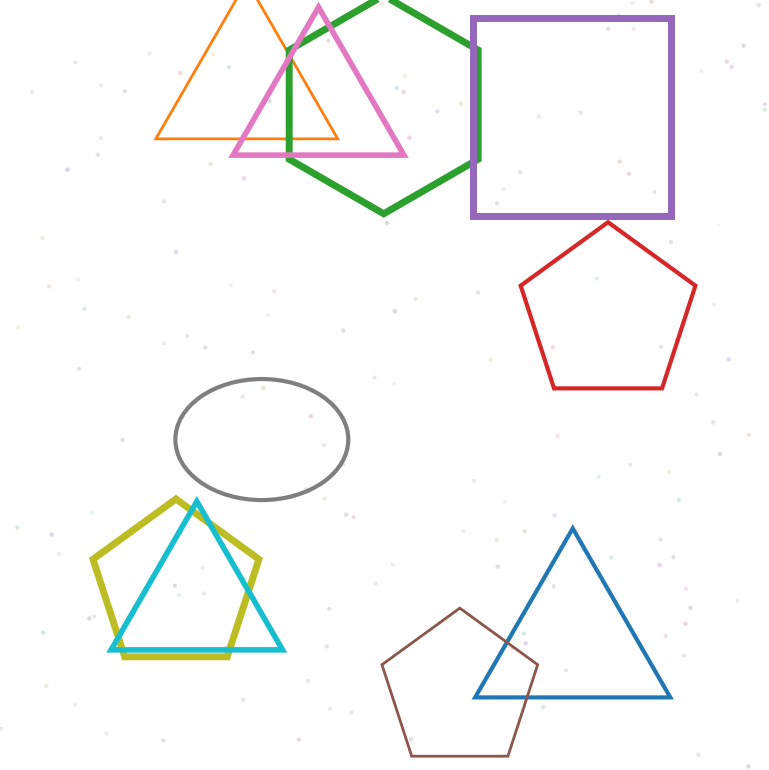[{"shape": "triangle", "thickness": 1.5, "radius": 0.73, "center": [0.744, 0.167]}, {"shape": "triangle", "thickness": 1, "radius": 0.68, "center": [0.32, 0.888]}, {"shape": "hexagon", "thickness": 2.5, "radius": 0.71, "center": [0.498, 0.864]}, {"shape": "pentagon", "thickness": 1.5, "radius": 0.6, "center": [0.79, 0.592]}, {"shape": "square", "thickness": 2.5, "radius": 0.64, "center": [0.743, 0.848]}, {"shape": "pentagon", "thickness": 1, "radius": 0.53, "center": [0.597, 0.104]}, {"shape": "triangle", "thickness": 2, "radius": 0.64, "center": [0.414, 0.863]}, {"shape": "oval", "thickness": 1.5, "radius": 0.56, "center": [0.34, 0.429]}, {"shape": "pentagon", "thickness": 2.5, "radius": 0.57, "center": [0.229, 0.239]}, {"shape": "triangle", "thickness": 2, "radius": 0.64, "center": [0.256, 0.22]}]